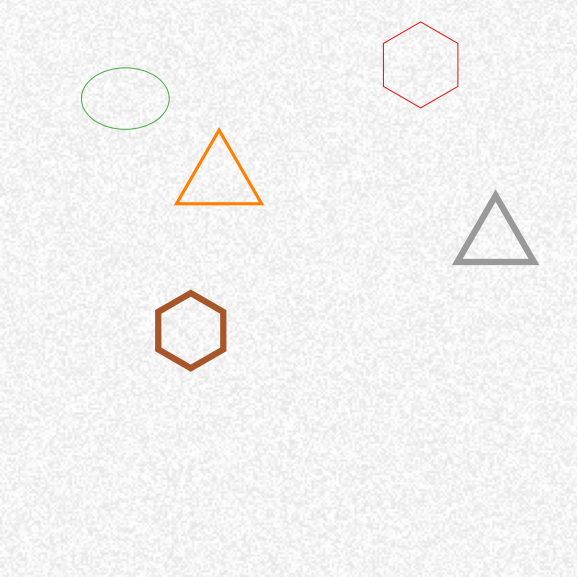[{"shape": "hexagon", "thickness": 0.5, "radius": 0.37, "center": [0.728, 0.887]}, {"shape": "oval", "thickness": 0.5, "radius": 0.38, "center": [0.217, 0.828]}, {"shape": "triangle", "thickness": 1.5, "radius": 0.43, "center": [0.379, 0.689]}, {"shape": "hexagon", "thickness": 3, "radius": 0.33, "center": [0.33, 0.427]}, {"shape": "triangle", "thickness": 3, "radius": 0.38, "center": [0.858, 0.584]}]